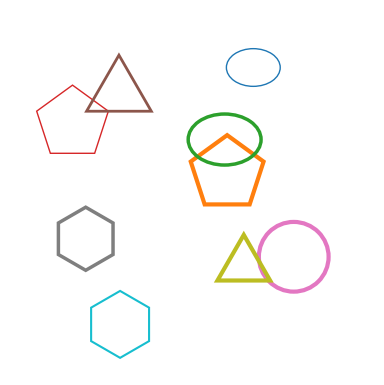[{"shape": "oval", "thickness": 1, "radius": 0.35, "center": [0.658, 0.825]}, {"shape": "pentagon", "thickness": 3, "radius": 0.5, "center": [0.59, 0.55]}, {"shape": "oval", "thickness": 2.5, "radius": 0.47, "center": [0.583, 0.638]}, {"shape": "pentagon", "thickness": 1, "radius": 0.49, "center": [0.188, 0.681]}, {"shape": "triangle", "thickness": 2, "radius": 0.49, "center": [0.309, 0.76]}, {"shape": "circle", "thickness": 3, "radius": 0.45, "center": [0.763, 0.333]}, {"shape": "hexagon", "thickness": 2.5, "radius": 0.41, "center": [0.223, 0.38]}, {"shape": "triangle", "thickness": 3, "radius": 0.39, "center": [0.633, 0.311]}, {"shape": "hexagon", "thickness": 1.5, "radius": 0.43, "center": [0.312, 0.157]}]